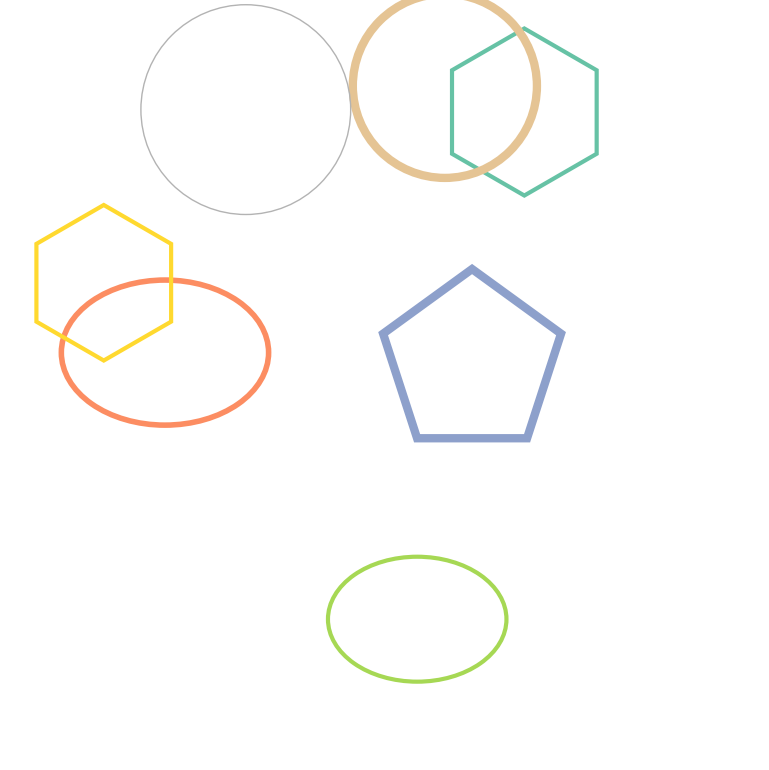[{"shape": "hexagon", "thickness": 1.5, "radius": 0.54, "center": [0.681, 0.855]}, {"shape": "oval", "thickness": 2, "radius": 0.67, "center": [0.214, 0.542]}, {"shape": "pentagon", "thickness": 3, "radius": 0.61, "center": [0.613, 0.529]}, {"shape": "oval", "thickness": 1.5, "radius": 0.58, "center": [0.542, 0.196]}, {"shape": "hexagon", "thickness": 1.5, "radius": 0.5, "center": [0.135, 0.633]}, {"shape": "circle", "thickness": 3, "radius": 0.6, "center": [0.578, 0.888]}, {"shape": "circle", "thickness": 0.5, "radius": 0.68, "center": [0.319, 0.858]}]